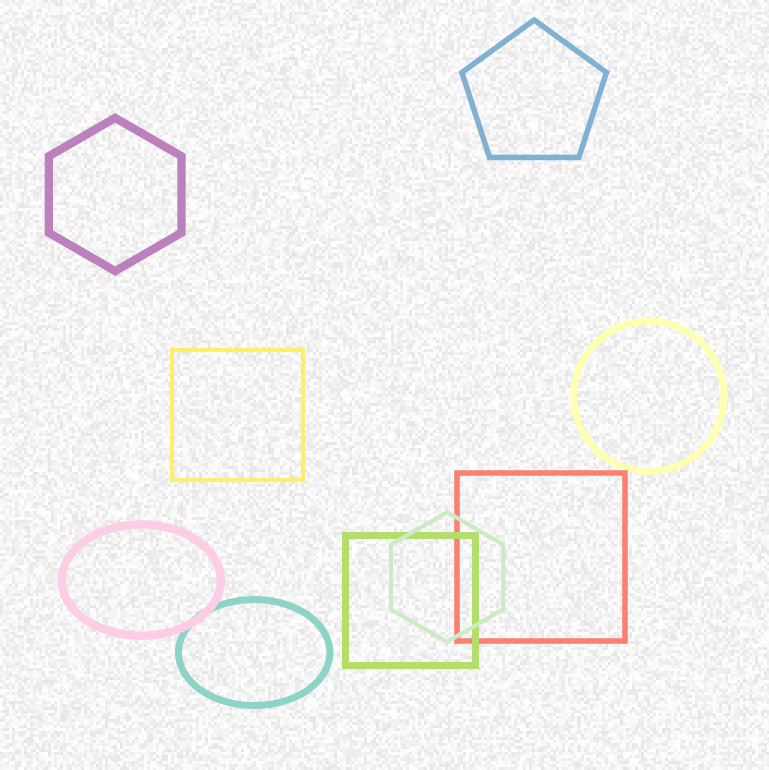[{"shape": "oval", "thickness": 2.5, "radius": 0.49, "center": [0.33, 0.153]}, {"shape": "circle", "thickness": 2.5, "radius": 0.49, "center": [0.843, 0.485]}, {"shape": "square", "thickness": 2, "radius": 0.55, "center": [0.702, 0.277]}, {"shape": "pentagon", "thickness": 2, "radius": 0.49, "center": [0.694, 0.875]}, {"shape": "square", "thickness": 2.5, "radius": 0.42, "center": [0.532, 0.221]}, {"shape": "oval", "thickness": 3, "radius": 0.52, "center": [0.183, 0.247]}, {"shape": "hexagon", "thickness": 3, "radius": 0.5, "center": [0.15, 0.747]}, {"shape": "hexagon", "thickness": 1.5, "radius": 0.42, "center": [0.581, 0.251]}, {"shape": "square", "thickness": 1.5, "radius": 0.42, "center": [0.308, 0.461]}]